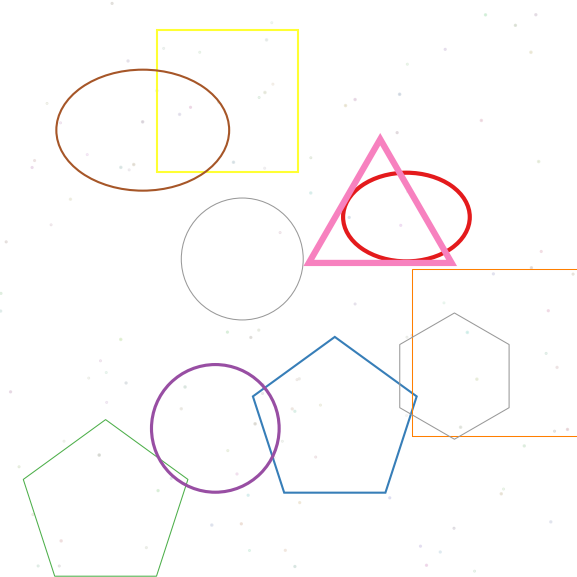[{"shape": "oval", "thickness": 2, "radius": 0.55, "center": [0.704, 0.623]}, {"shape": "pentagon", "thickness": 1, "radius": 0.75, "center": [0.58, 0.267]}, {"shape": "pentagon", "thickness": 0.5, "radius": 0.75, "center": [0.183, 0.123]}, {"shape": "circle", "thickness": 1.5, "radius": 0.55, "center": [0.373, 0.257]}, {"shape": "square", "thickness": 0.5, "radius": 0.72, "center": [0.859, 0.388]}, {"shape": "square", "thickness": 1, "radius": 0.61, "center": [0.394, 0.825]}, {"shape": "oval", "thickness": 1, "radius": 0.75, "center": [0.247, 0.774]}, {"shape": "triangle", "thickness": 3, "radius": 0.71, "center": [0.658, 0.615]}, {"shape": "circle", "thickness": 0.5, "radius": 0.53, "center": [0.419, 0.551]}, {"shape": "hexagon", "thickness": 0.5, "radius": 0.55, "center": [0.787, 0.348]}]